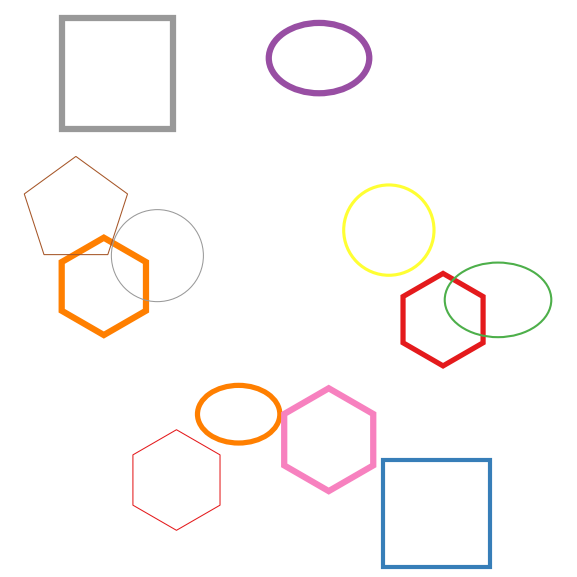[{"shape": "hexagon", "thickness": 0.5, "radius": 0.44, "center": [0.306, 0.168]}, {"shape": "hexagon", "thickness": 2.5, "radius": 0.4, "center": [0.767, 0.446]}, {"shape": "square", "thickness": 2, "radius": 0.46, "center": [0.756, 0.11]}, {"shape": "oval", "thickness": 1, "radius": 0.46, "center": [0.862, 0.48]}, {"shape": "oval", "thickness": 3, "radius": 0.44, "center": [0.552, 0.899]}, {"shape": "oval", "thickness": 2.5, "radius": 0.36, "center": [0.413, 0.282]}, {"shape": "hexagon", "thickness": 3, "radius": 0.42, "center": [0.18, 0.503]}, {"shape": "circle", "thickness": 1.5, "radius": 0.39, "center": [0.673, 0.601]}, {"shape": "pentagon", "thickness": 0.5, "radius": 0.47, "center": [0.131, 0.634]}, {"shape": "hexagon", "thickness": 3, "radius": 0.45, "center": [0.569, 0.238]}, {"shape": "square", "thickness": 3, "radius": 0.48, "center": [0.204, 0.871]}, {"shape": "circle", "thickness": 0.5, "radius": 0.4, "center": [0.273, 0.556]}]